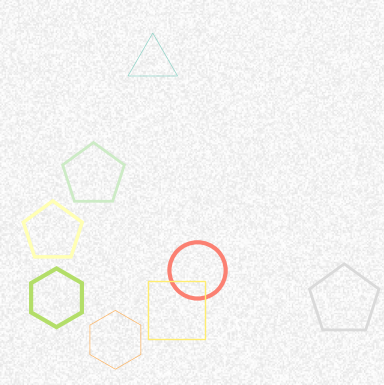[{"shape": "triangle", "thickness": 0.5, "radius": 0.37, "center": [0.397, 0.84]}, {"shape": "pentagon", "thickness": 2.5, "radius": 0.4, "center": [0.137, 0.398]}, {"shape": "circle", "thickness": 3, "radius": 0.37, "center": [0.513, 0.298]}, {"shape": "hexagon", "thickness": 0.5, "radius": 0.38, "center": [0.3, 0.117]}, {"shape": "hexagon", "thickness": 3, "radius": 0.38, "center": [0.147, 0.227]}, {"shape": "pentagon", "thickness": 2, "radius": 0.47, "center": [0.894, 0.22]}, {"shape": "pentagon", "thickness": 2, "radius": 0.42, "center": [0.243, 0.545]}, {"shape": "square", "thickness": 1, "radius": 0.37, "center": [0.458, 0.194]}]